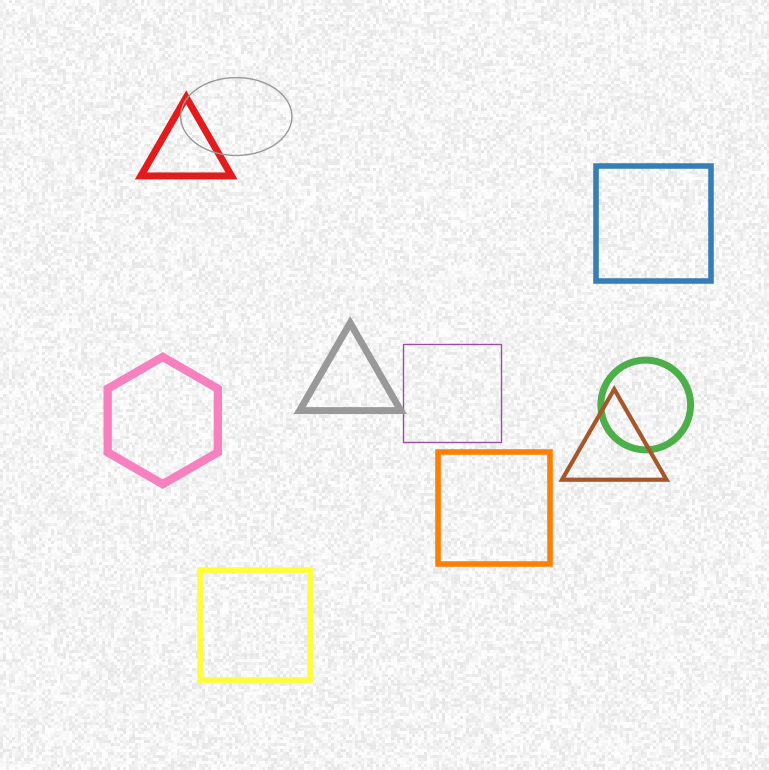[{"shape": "triangle", "thickness": 2.5, "radius": 0.34, "center": [0.242, 0.806]}, {"shape": "square", "thickness": 2, "radius": 0.37, "center": [0.849, 0.71]}, {"shape": "circle", "thickness": 2.5, "radius": 0.29, "center": [0.839, 0.474]}, {"shape": "square", "thickness": 0.5, "radius": 0.32, "center": [0.587, 0.49]}, {"shape": "square", "thickness": 2, "radius": 0.36, "center": [0.641, 0.34]}, {"shape": "square", "thickness": 2, "radius": 0.36, "center": [0.331, 0.188]}, {"shape": "triangle", "thickness": 1.5, "radius": 0.39, "center": [0.798, 0.416]}, {"shape": "hexagon", "thickness": 3, "radius": 0.41, "center": [0.211, 0.454]}, {"shape": "oval", "thickness": 0.5, "radius": 0.36, "center": [0.307, 0.849]}, {"shape": "triangle", "thickness": 2.5, "radius": 0.38, "center": [0.455, 0.505]}]